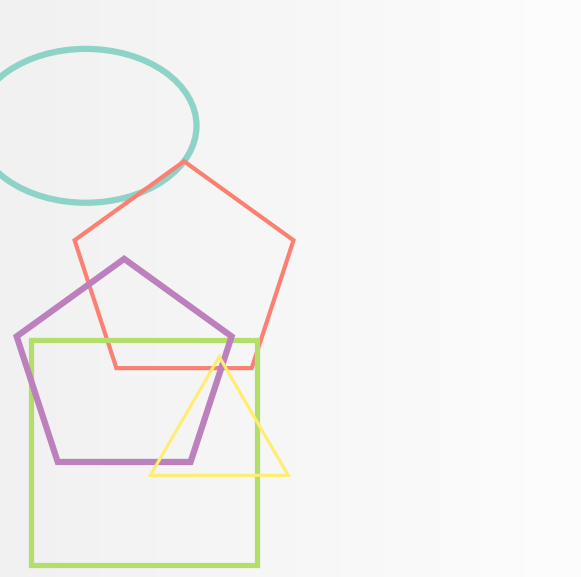[{"shape": "oval", "thickness": 3, "radius": 0.95, "center": [0.148, 0.781]}, {"shape": "pentagon", "thickness": 2, "radius": 0.99, "center": [0.317, 0.522]}, {"shape": "square", "thickness": 2.5, "radius": 0.97, "center": [0.248, 0.216]}, {"shape": "pentagon", "thickness": 3, "radius": 0.97, "center": [0.214, 0.356]}, {"shape": "triangle", "thickness": 1.5, "radius": 0.68, "center": [0.377, 0.244]}]